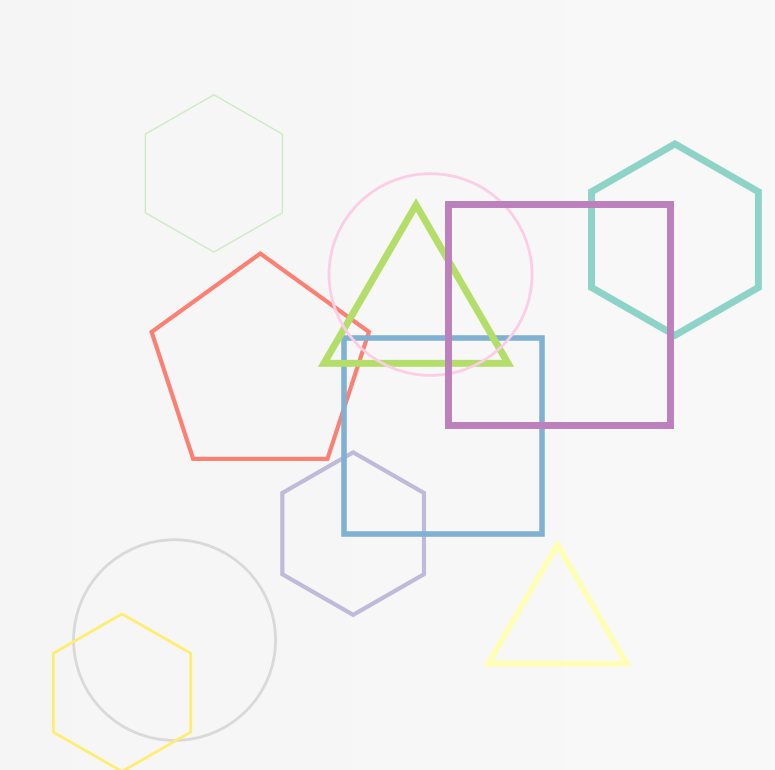[{"shape": "hexagon", "thickness": 2.5, "radius": 0.62, "center": [0.871, 0.689]}, {"shape": "triangle", "thickness": 2, "radius": 0.52, "center": [0.719, 0.19]}, {"shape": "hexagon", "thickness": 1.5, "radius": 0.53, "center": [0.456, 0.307]}, {"shape": "pentagon", "thickness": 1.5, "radius": 0.74, "center": [0.336, 0.523]}, {"shape": "square", "thickness": 2, "radius": 0.64, "center": [0.572, 0.434]}, {"shape": "triangle", "thickness": 2.5, "radius": 0.69, "center": [0.537, 0.597]}, {"shape": "circle", "thickness": 1, "radius": 0.65, "center": [0.556, 0.643]}, {"shape": "circle", "thickness": 1, "radius": 0.65, "center": [0.225, 0.169]}, {"shape": "square", "thickness": 2.5, "radius": 0.72, "center": [0.721, 0.592]}, {"shape": "hexagon", "thickness": 0.5, "radius": 0.51, "center": [0.276, 0.775]}, {"shape": "hexagon", "thickness": 1, "radius": 0.51, "center": [0.157, 0.1]}]